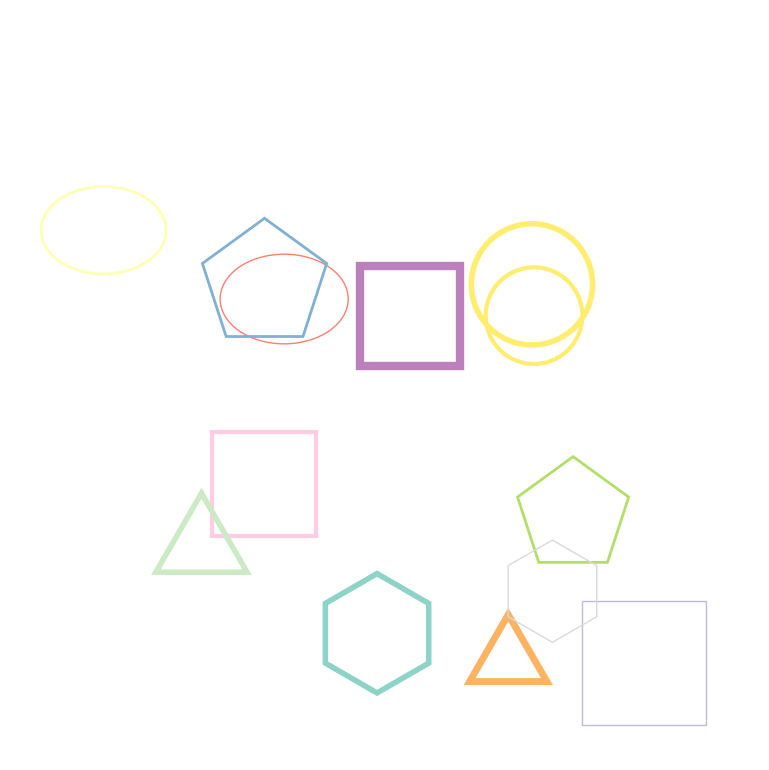[{"shape": "hexagon", "thickness": 2, "radius": 0.39, "center": [0.49, 0.178]}, {"shape": "oval", "thickness": 1, "radius": 0.41, "center": [0.135, 0.701]}, {"shape": "square", "thickness": 0.5, "radius": 0.4, "center": [0.836, 0.139]}, {"shape": "oval", "thickness": 0.5, "radius": 0.42, "center": [0.369, 0.612]}, {"shape": "pentagon", "thickness": 1, "radius": 0.42, "center": [0.344, 0.632]}, {"shape": "triangle", "thickness": 2.5, "radius": 0.29, "center": [0.66, 0.144]}, {"shape": "pentagon", "thickness": 1, "radius": 0.38, "center": [0.744, 0.331]}, {"shape": "square", "thickness": 1.5, "radius": 0.34, "center": [0.343, 0.372]}, {"shape": "hexagon", "thickness": 0.5, "radius": 0.33, "center": [0.717, 0.232]}, {"shape": "square", "thickness": 3, "radius": 0.32, "center": [0.533, 0.589]}, {"shape": "triangle", "thickness": 2, "radius": 0.34, "center": [0.262, 0.291]}, {"shape": "circle", "thickness": 1.5, "radius": 0.31, "center": [0.694, 0.59]}, {"shape": "circle", "thickness": 2, "radius": 0.39, "center": [0.691, 0.631]}]